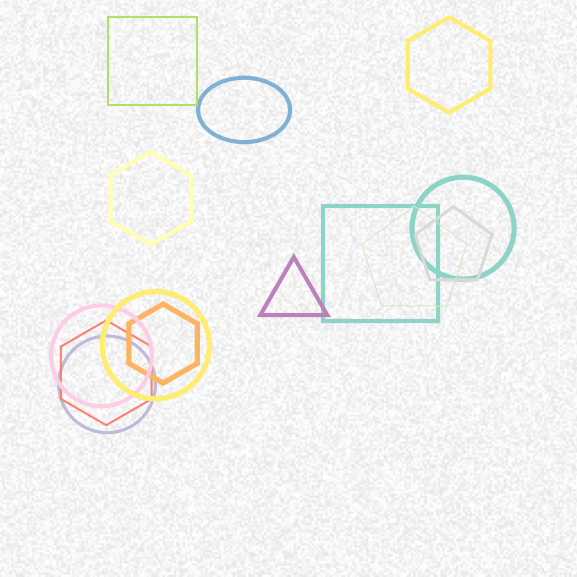[{"shape": "circle", "thickness": 2.5, "radius": 0.44, "center": [0.802, 0.604]}, {"shape": "square", "thickness": 2, "radius": 0.5, "center": [0.659, 0.542]}, {"shape": "hexagon", "thickness": 2, "radius": 0.4, "center": [0.261, 0.656]}, {"shape": "circle", "thickness": 1.5, "radius": 0.42, "center": [0.186, 0.334]}, {"shape": "hexagon", "thickness": 1, "radius": 0.45, "center": [0.184, 0.354]}, {"shape": "oval", "thickness": 2, "radius": 0.4, "center": [0.423, 0.809]}, {"shape": "hexagon", "thickness": 2.5, "radius": 0.34, "center": [0.282, 0.404]}, {"shape": "square", "thickness": 1, "radius": 0.38, "center": [0.264, 0.894]}, {"shape": "circle", "thickness": 2, "radius": 0.44, "center": [0.176, 0.383]}, {"shape": "pentagon", "thickness": 1.5, "radius": 0.35, "center": [0.785, 0.571]}, {"shape": "triangle", "thickness": 2, "radius": 0.33, "center": [0.509, 0.487]}, {"shape": "pentagon", "thickness": 0.5, "radius": 0.48, "center": [0.717, 0.547]}, {"shape": "hexagon", "thickness": 2, "radius": 0.41, "center": [0.778, 0.887]}, {"shape": "circle", "thickness": 2.5, "radius": 0.46, "center": [0.27, 0.401]}]